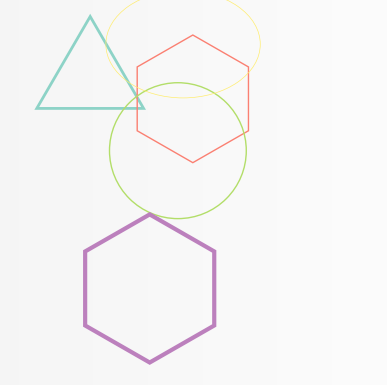[{"shape": "triangle", "thickness": 2, "radius": 0.8, "center": [0.233, 0.798]}, {"shape": "hexagon", "thickness": 1, "radius": 0.83, "center": [0.498, 0.743]}, {"shape": "circle", "thickness": 1, "radius": 0.88, "center": [0.459, 0.609]}, {"shape": "hexagon", "thickness": 3, "radius": 0.96, "center": [0.386, 0.251]}, {"shape": "oval", "thickness": 0.5, "radius": 1.0, "center": [0.472, 0.885]}]